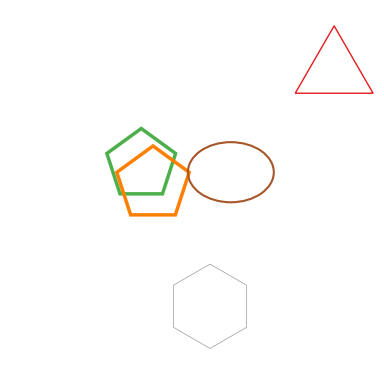[{"shape": "triangle", "thickness": 1, "radius": 0.58, "center": [0.868, 0.816]}, {"shape": "pentagon", "thickness": 2.5, "radius": 0.47, "center": [0.367, 0.572]}, {"shape": "pentagon", "thickness": 2.5, "radius": 0.49, "center": [0.397, 0.522]}, {"shape": "oval", "thickness": 1.5, "radius": 0.56, "center": [0.6, 0.553]}, {"shape": "hexagon", "thickness": 0.5, "radius": 0.55, "center": [0.546, 0.204]}]